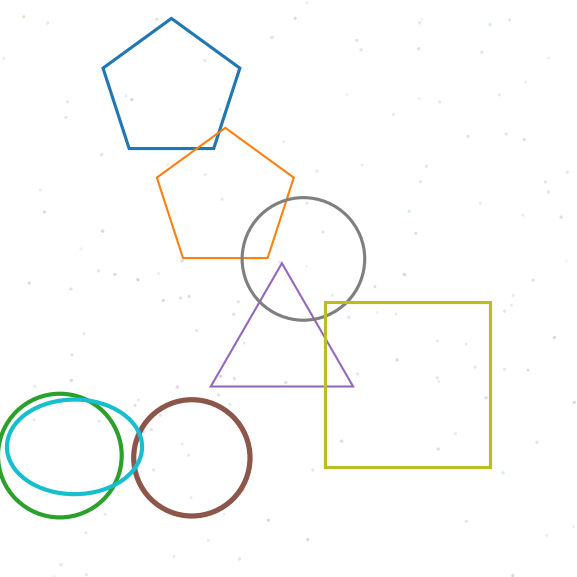[{"shape": "pentagon", "thickness": 1.5, "radius": 0.62, "center": [0.297, 0.843]}, {"shape": "pentagon", "thickness": 1, "radius": 0.62, "center": [0.39, 0.653]}, {"shape": "circle", "thickness": 2, "radius": 0.54, "center": [0.104, 0.21]}, {"shape": "triangle", "thickness": 1, "radius": 0.71, "center": [0.488, 0.401]}, {"shape": "circle", "thickness": 2.5, "radius": 0.5, "center": [0.332, 0.206]}, {"shape": "circle", "thickness": 1.5, "radius": 0.53, "center": [0.525, 0.551]}, {"shape": "square", "thickness": 1.5, "radius": 0.71, "center": [0.705, 0.333]}, {"shape": "oval", "thickness": 2, "radius": 0.59, "center": [0.129, 0.225]}]